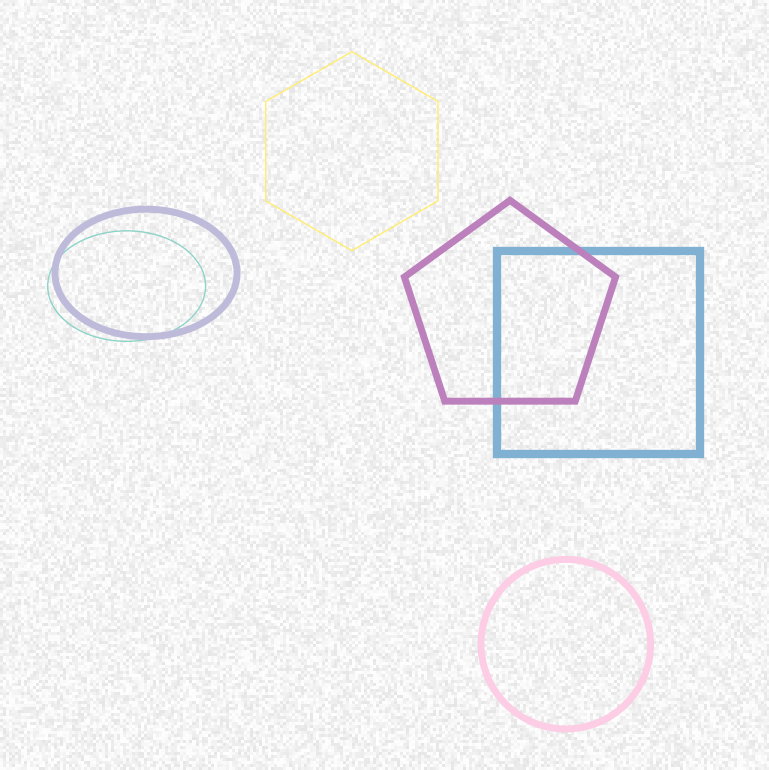[{"shape": "oval", "thickness": 0.5, "radius": 0.51, "center": [0.164, 0.628]}, {"shape": "oval", "thickness": 2.5, "radius": 0.59, "center": [0.19, 0.646]}, {"shape": "square", "thickness": 3, "radius": 0.66, "center": [0.777, 0.542]}, {"shape": "circle", "thickness": 2.5, "radius": 0.55, "center": [0.735, 0.163]}, {"shape": "pentagon", "thickness": 2.5, "radius": 0.72, "center": [0.662, 0.596]}, {"shape": "hexagon", "thickness": 0.5, "radius": 0.65, "center": [0.457, 0.804]}]